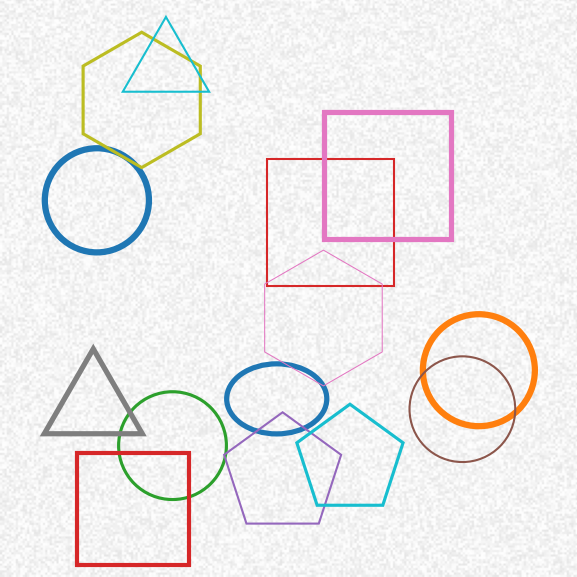[{"shape": "circle", "thickness": 3, "radius": 0.45, "center": [0.168, 0.652]}, {"shape": "oval", "thickness": 2.5, "radius": 0.43, "center": [0.479, 0.308]}, {"shape": "circle", "thickness": 3, "radius": 0.48, "center": [0.829, 0.358]}, {"shape": "circle", "thickness": 1.5, "radius": 0.47, "center": [0.299, 0.227]}, {"shape": "square", "thickness": 1, "radius": 0.55, "center": [0.572, 0.614]}, {"shape": "square", "thickness": 2, "radius": 0.49, "center": [0.231, 0.118]}, {"shape": "pentagon", "thickness": 1, "radius": 0.53, "center": [0.489, 0.179]}, {"shape": "circle", "thickness": 1, "radius": 0.46, "center": [0.801, 0.291]}, {"shape": "hexagon", "thickness": 0.5, "radius": 0.59, "center": [0.56, 0.448]}, {"shape": "square", "thickness": 2.5, "radius": 0.55, "center": [0.671, 0.696]}, {"shape": "triangle", "thickness": 2.5, "radius": 0.49, "center": [0.162, 0.297]}, {"shape": "hexagon", "thickness": 1.5, "radius": 0.59, "center": [0.245, 0.826]}, {"shape": "triangle", "thickness": 1, "radius": 0.43, "center": [0.287, 0.883]}, {"shape": "pentagon", "thickness": 1.5, "radius": 0.48, "center": [0.606, 0.202]}]